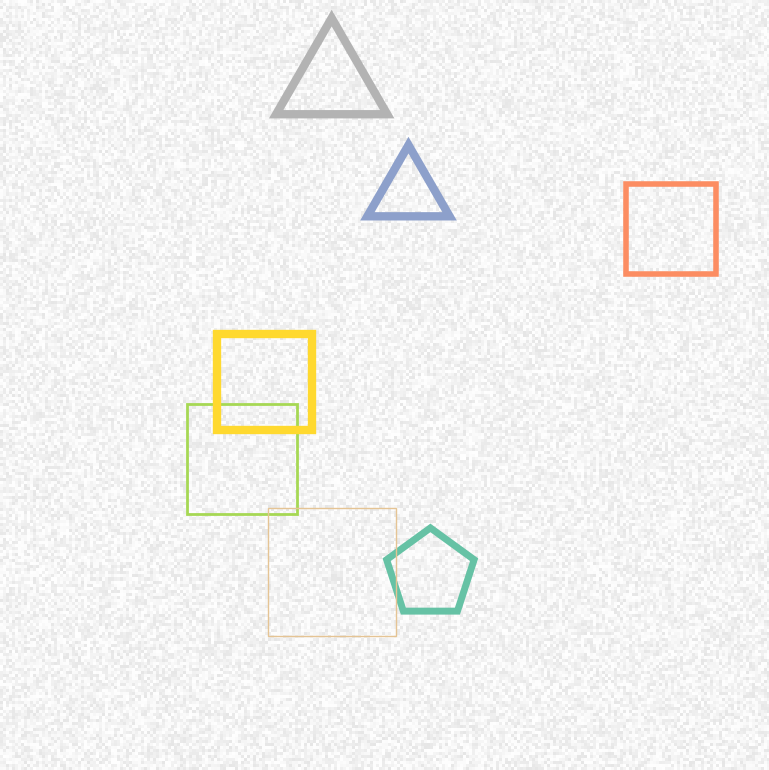[{"shape": "pentagon", "thickness": 2.5, "radius": 0.3, "center": [0.559, 0.255]}, {"shape": "square", "thickness": 2, "radius": 0.29, "center": [0.872, 0.702]}, {"shape": "triangle", "thickness": 3, "radius": 0.31, "center": [0.53, 0.75]}, {"shape": "square", "thickness": 1, "radius": 0.36, "center": [0.315, 0.404]}, {"shape": "square", "thickness": 3, "radius": 0.31, "center": [0.343, 0.504]}, {"shape": "square", "thickness": 0.5, "radius": 0.42, "center": [0.431, 0.257]}, {"shape": "triangle", "thickness": 3, "radius": 0.42, "center": [0.431, 0.893]}]